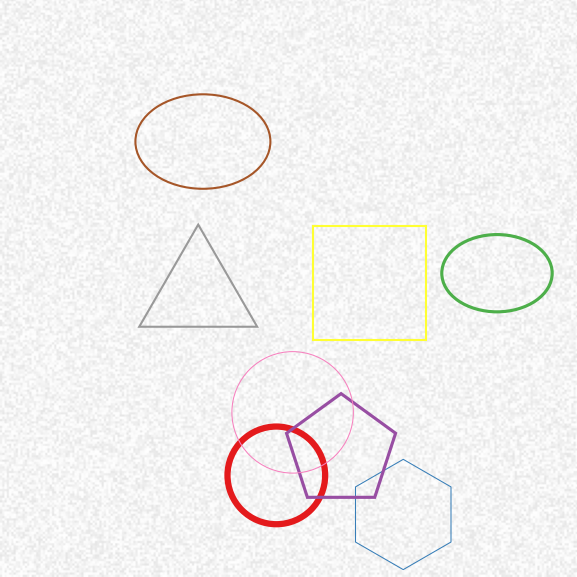[{"shape": "circle", "thickness": 3, "radius": 0.42, "center": [0.478, 0.176]}, {"shape": "hexagon", "thickness": 0.5, "radius": 0.48, "center": [0.698, 0.108]}, {"shape": "oval", "thickness": 1.5, "radius": 0.48, "center": [0.861, 0.526]}, {"shape": "pentagon", "thickness": 1.5, "radius": 0.5, "center": [0.591, 0.218]}, {"shape": "square", "thickness": 1, "radius": 0.49, "center": [0.64, 0.509]}, {"shape": "oval", "thickness": 1, "radius": 0.58, "center": [0.351, 0.754]}, {"shape": "circle", "thickness": 0.5, "radius": 0.53, "center": [0.507, 0.285]}, {"shape": "triangle", "thickness": 1, "radius": 0.59, "center": [0.343, 0.492]}]